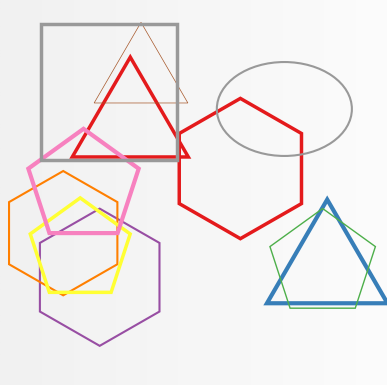[{"shape": "hexagon", "thickness": 2.5, "radius": 0.91, "center": [0.62, 0.562]}, {"shape": "triangle", "thickness": 2.5, "radius": 0.86, "center": [0.336, 0.679]}, {"shape": "triangle", "thickness": 3, "radius": 0.9, "center": [0.844, 0.302]}, {"shape": "pentagon", "thickness": 1, "radius": 0.72, "center": [0.833, 0.315]}, {"shape": "hexagon", "thickness": 1.5, "radius": 0.89, "center": [0.257, 0.28]}, {"shape": "hexagon", "thickness": 1.5, "radius": 0.81, "center": [0.163, 0.394]}, {"shape": "pentagon", "thickness": 2.5, "radius": 0.68, "center": [0.207, 0.35]}, {"shape": "triangle", "thickness": 0.5, "radius": 0.7, "center": [0.364, 0.802]}, {"shape": "pentagon", "thickness": 3, "radius": 0.75, "center": [0.216, 0.516]}, {"shape": "oval", "thickness": 1.5, "radius": 0.87, "center": [0.734, 0.717]}, {"shape": "square", "thickness": 2.5, "radius": 0.88, "center": [0.281, 0.761]}]